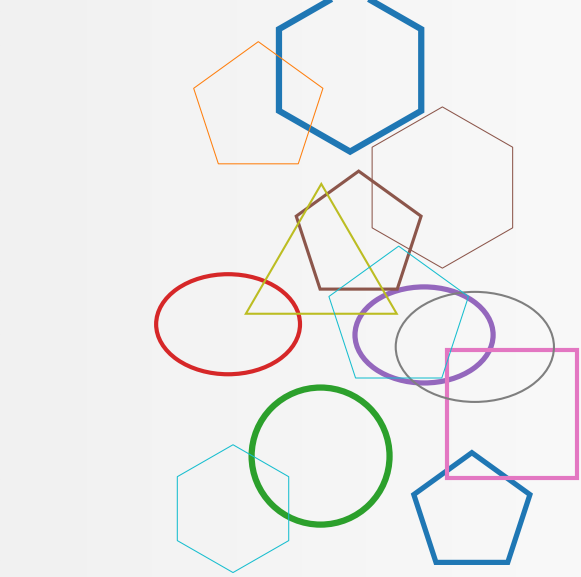[{"shape": "hexagon", "thickness": 3, "radius": 0.71, "center": [0.602, 0.878]}, {"shape": "pentagon", "thickness": 2.5, "radius": 0.53, "center": [0.812, 0.11]}, {"shape": "pentagon", "thickness": 0.5, "radius": 0.58, "center": [0.444, 0.81]}, {"shape": "circle", "thickness": 3, "radius": 0.59, "center": [0.552, 0.209]}, {"shape": "oval", "thickness": 2, "radius": 0.62, "center": [0.392, 0.438]}, {"shape": "oval", "thickness": 2.5, "radius": 0.59, "center": [0.73, 0.419]}, {"shape": "pentagon", "thickness": 1.5, "radius": 0.56, "center": [0.617, 0.59]}, {"shape": "hexagon", "thickness": 0.5, "radius": 0.7, "center": [0.761, 0.674]}, {"shape": "square", "thickness": 2, "radius": 0.56, "center": [0.881, 0.282]}, {"shape": "oval", "thickness": 1, "radius": 0.68, "center": [0.817, 0.398]}, {"shape": "triangle", "thickness": 1, "radius": 0.75, "center": [0.553, 0.531]}, {"shape": "pentagon", "thickness": 0.5, "radius": 0.63, "center": [0.686, 0.447]}, {"shape": "hexagon", "thickness": 0.5, "radius": 0.55, "center": [0.401, 0.118]}]